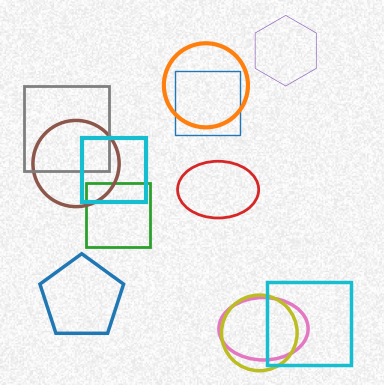[{"shape": "square", "thickness": 1, "radius": 0.42, "center": [0.539, 0.733]}, {"shape": "pentagon", "thickness": 2.5, "radius": 0.57, "center": [0.212, 0.227]}, {"shape": "circle", "thickness": 3, "radius": 0.55, "center": [0.535, 0.778]}, {"shape": "square", "thickness": 2, "radius": 0.42, "center": [0.307, 0.442]}, {"shape": "oval", "thickness": 2, "radius": 0.53, "center": [0.567, 0.507]}, {"shape": "hexagon", "thickness": 0.5, "radius": 0.46, "center": [0.742, 0.868]}, {"shape": "circle", "thickness": 2.5, "radius": 0.56, "center": [0.198, 0.575]}, {"shape": "oval", "thickness": 2.5, "radius": 0.58, "center": [0.684, 0.146]}, {"shape": "square", "thickness": 2, "radius": 0.55, "center": [0.172, 0.666]}, {"shape": "circle", "thickness": 2.5, "radius": 0.49, "center": [0.674, 0.135]}, {"shape": "square", "thickness": 2.5, "radius": 0.54, "center": [0.802, 0.159]}, {"shape": "square", "thickness": 3, "radius": 0.42, "center": [0.297, 0.559]}]